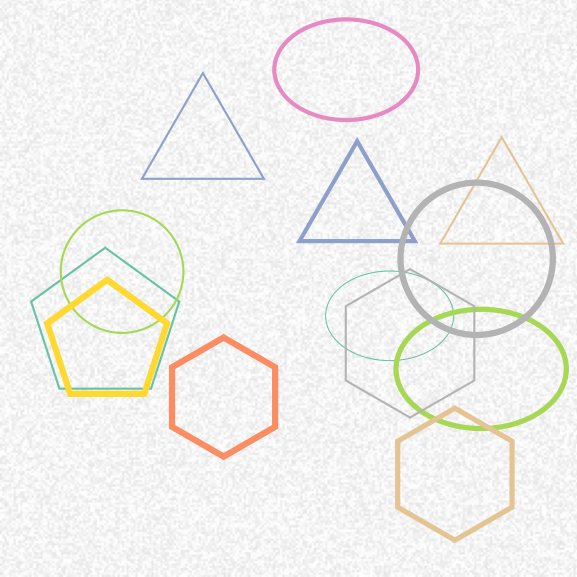[{"shape": "oval", "thickness": 0.5, "radius": 0.55, "center": [0.675, 0.452]}, {"shape": "pentagon", "thickness": 1, "radius": 0.67, "center": [0.182, 0.435]}, {"shape": "hexagon", "thickness": 3, "radius": 0.52, "center": [0.387, 0.312]}, {"shape": "triangle", "thickness": 2, "radius": 0.58, "center": [0.618, 0.639]}, {"shape": "triangle", "thickness": 1, "radius": 0.61, "center": [0.351, 0.751]}, {"shape": "oval", "thickness": 2, "radius": 0.62, "center": [0.6, 0.878]}, {"shape": "circle", "thickness": 1, "radius": 0.53, "center": [0.211, 0.529]}, {"shape": "oval", "thickness": 2.5, "radius": 0.74, "center": [0.833, 0.36]}, {"shape": "pentagon", "thickness": 3, "radius": 0.55, "center": [0.186, 0.405]}, {"shape": "triangle", "thickness": 1, "radius": 0.61, "center": [0.869, 0.639]}, {"shape": "hexagon", "thickness": 2.5, "radius": 0.57, "center": [0.788, 0.178]}, {"shape": "circle", "thickness": 3, "radius": 0.66, "center": [0.825, 0.551]}, {"shape": "hexagon", "thickness": 1, "radius": 0.64, "center": [0.71, 0.405]}]